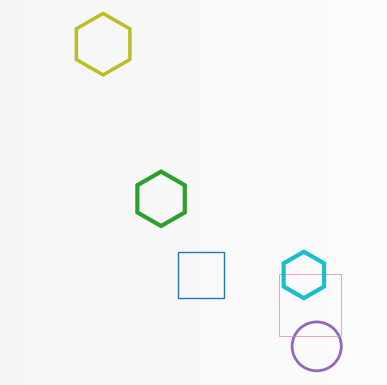[{"shape": "square", "thickness": 1, "radius": 0.29, "center": [0.518, 0.286]}, {"shape": "hexagon", "thickness": 3, "radius": 0.35, "center": [0.416, 0.484]}, {"shape": "circle", "thickness": 2, "radius": 0.32, "center": [0.817, 0.1]}, {"shape": "square", "thickness": 0.5, "radius": 0.4, "center": [0.801, 0.207]}, {"shape": "hexagon", "thickness": 2.5, "radius": 0.4, "center": [0.266, 0.885]}, {"shape": "hexagon", "thickness": 3, "radius": 0.3, "center": [0.784, 0.286]}]